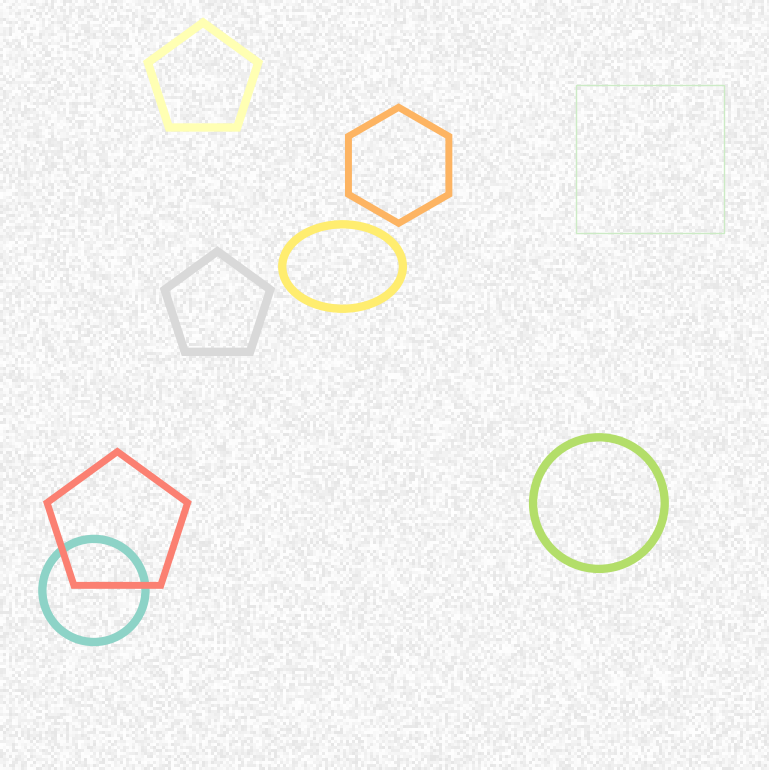[{"shape": "circle", "thickness": 3, "radius": 0.33, "center": [0.122, 0.233]}, {"shape": "pentagon", "thickness": 3, "radius": 0.38, "center": [0.264, 0.895]}, {"shape": "pentagon", "thickness": 2.5, "radius": 0.48, "center": [0.152, 0.317]}, {"shape": "hexagon", "thickness": 2.5, "radius": 0.38, "center": [0.518, 0.785]}, {"shape": "circle", "thickness": 3, "radius": 0.43, "center": [0.778, 0.347]}, {"shape": "pentagon", "thickness": 3, "radius": 0.36, "center": [0.282, 0.601]}, {"shape": "square", "thickness": 0.5, "radius": 0.48, "center": [0.844, 0.794]}, {"shape": "oval", "thickness": 3, "radius": 0.39, "center": [0.445, 0.654]}]